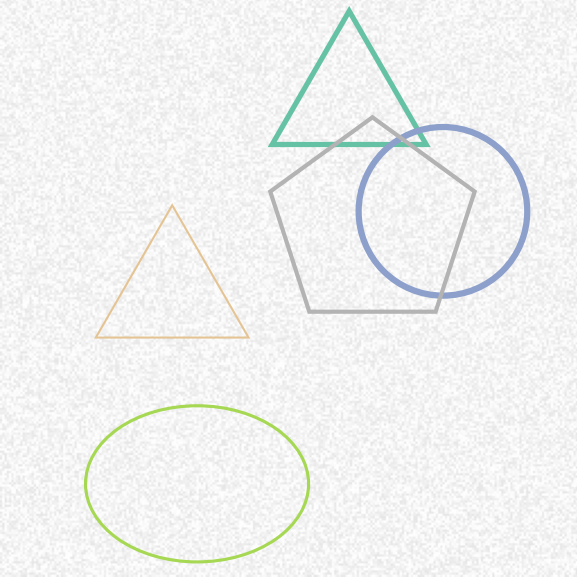[{"shape": "triangle", "thickness": 2.5, "radius": 0.77, "center": [0.605, 0.826]}, {"shape": "circle", "thickness": 3, "radius": 0.73, "center": [0.767, 0.633]}, {"shape": "oval", "thickness": 1.5, "radius": 0.97, "center": [0.341, 0.161]}, {"shape": "triangle", "thickness": 1, "radius": 0.76, "center": [0.298, 0.491]}, {"shape": "pentagon", "thickness": 2, "radius": 0.93, "center": [0.645, 0.61]}]